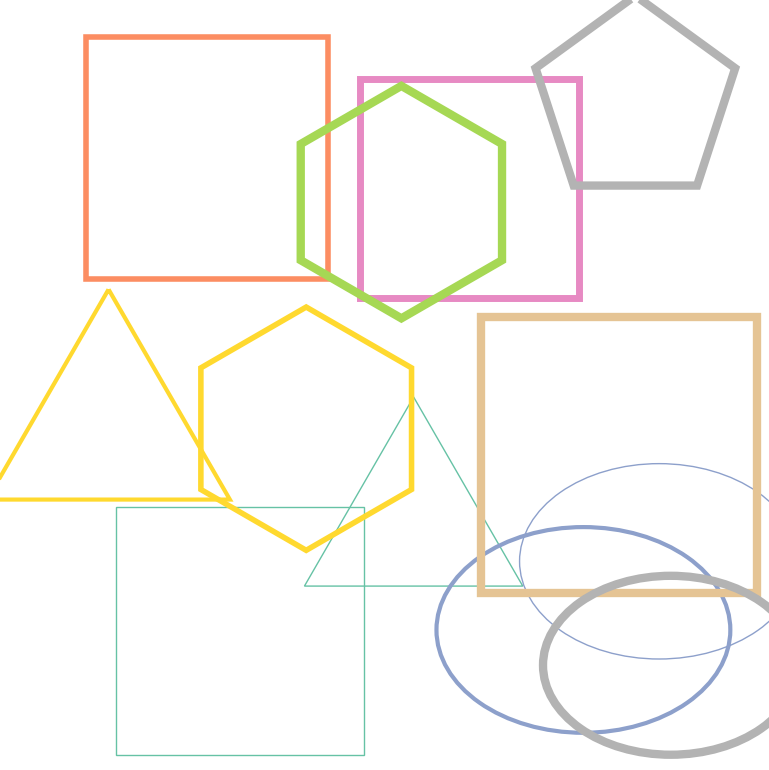[{"shape": "triangle", "thickness": 0.5, "radius": 0.82, "center": [0.537, 0.321]}, {"shape": "square", "thickness": 0.5, "radius": 0.8, "center": [0.312, 0.181]}, {"shape": "square", "thickness": 2, "radius": 0.79, "center": [0.269, 0.795]}, {"shape": "oval", "thickness": 1.5, "radius": 0.95, "center": [0.758, 0.182]}, {"shape": "oval", "thickness": 0.5, "radius": 0.91, "center": [0.856, 0.271]}, {"shape": "square", "thickness": 2.5, "radius": 0.71, "center": [0.61, 0.755]}, {"shape": "hexagon", "thickness": 3, "radius": 0.75, "center": [0.521, 0.738]}, {"shape": "triangle", "thickness": 1.5, "radius": 0.91, "center": [0.141, 0.442]}, {"shape": "hexagon", "thickness": 2, "radius": 0.79, "center": [0.398, 0.443]}, {"shape": "square", "thickness": 3, "radius": 0.9, "center": [0.804, 0.409]}, {"shape": "oval", "thickness": 3, "radius": 0.83, "center": [0.871, 0.136]}, {"shape": "pentagon", "thickness": 3, "radius": 0.68, "center": [0.825, 0.869]}]